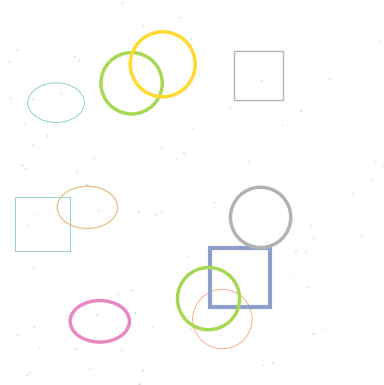[{"shape": "square", "thickness": 0.5, "radius": 0.35, "center": [0.11, 0.418]}, {"shape": "oval", "thickness": 0.5, "radius": 0.37, "center": [0.146, 0.733]}, {"shape": "circle", "thickness": 0.5, "radius": 0.39, "center": [0.578, 0.171]}, {"shape": "square", "thickness": 3, "radius": 0.39, "center": [0.624, 0.279]}, {"shape": "oval", "thickness": 2.5, "radius": 0.39, "center": [0.259, 0.165]}, {"shape": "circle", "thickness": 2.5, "radius": 0.4, "center": [0.542, 0.224]}, {"shape": "circle", "thickness": 2.5, "radius": 0.4, "center": [0.342, 0.784]}, {"shape": "circle", "thickness": 2.5, "radius": 0.42, "center": [0.423, 0.833]}, {"shape": "oval", "thickness": 1, "radius": 0.39, "center": [0.227, 0.461]}, {"shape": "square", "thickness": 1, "radius": 0.32, "center": [0.672, 0.804]}, {"shape": "circle", "thickness": 2.5, "radius": 0.39, "center": [0.677, 0.435]}]